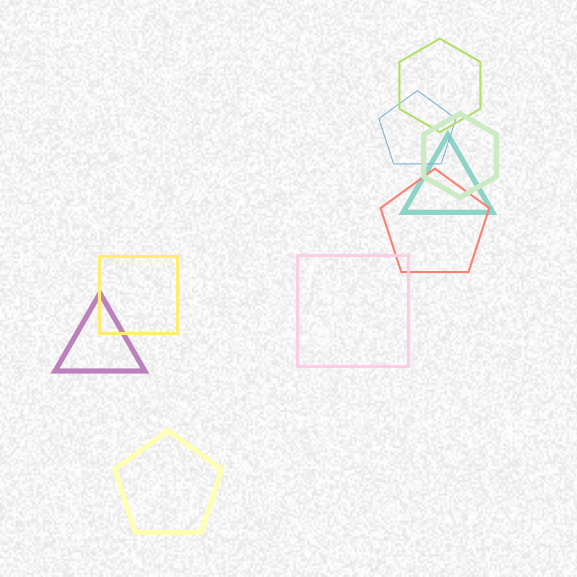[{"shape": "triangle", "thickness": 2.5, "radius": 0.45, "center": [0.776, 0.676]}, {"shape": "pentagon", "thickness": 2.5, "radius": 0.49, "center": [0.291, 0.156]}, {"shape": "pentagon", "thickness": 1, "radius": 0.49, "center": [0.753, 0.608]}, {"shape": "pentagon", "thickness": 0.5, "radius": 0.35, "center": [0.723, 0.772]}, {"shape": "hexagon", "thickness": 1, "radius": 0.41, "center": [0.762, 0.851]}, {"shape": "square", "thickness": 1.5, "radius": 0.48, "center": [0.611, 0.462]}, {"shape": "triangle", "thickness": 2.5, "radius": 0.45, "center": [0.173, 0.402]}, {"shape": "hexagon", "thickness": 2.5, "radius": 0.36, "center": [0.797, 0.73]}, {"shape": "square", "thickness": 1.5, "radius": 0.34, "center": [0.239, 0.489]}]